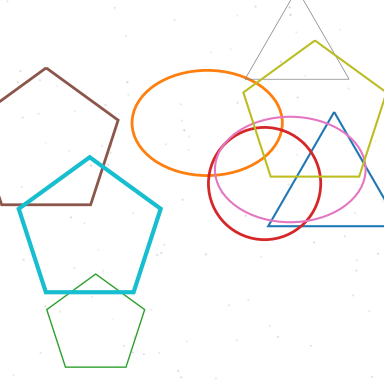[{"shape": "triangle", "thickness": 1.5, "radius": 0.99, "center": [0.868, 0.511]}, {"shape": "oval", "thickness": 2, "radius": 0.98, "center": [0.538, 0.681]}, {"shape": "pentagon", "thickness": 1, "radius": 0.67, "center": [0.249, 0.155]}, {"shape": "circle", "thickness": 2, "radius": 0.73, "center": [0.687, 0.523]}, {"shape": "pentagon", "thickness": 2, "radius": 0.98, "center": [0.12, 0.627]}, {"shape": "oval", "thickness": 1.5, "radius": 0.98, "center": [0.754, 0.56]}, {"shape": "triangle", "thickness": 0.5, "radius": 0.78, "center": [0.772, 0.872]}, {"shape": "pentagon", "thickness": 1.5, "radius": 0.98, "center": [0.818, 0.699]}, {"shape": "pentagon", "thickness": 3, "radius": 0.97, "center": [0.233, 0.398]}]